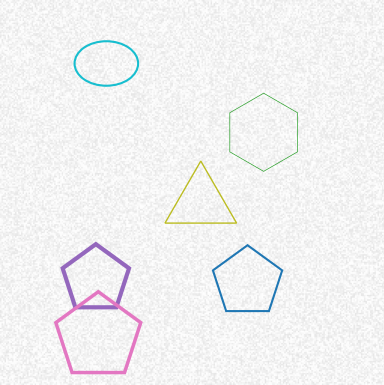[{"shape": "pentagon", "thickness": 1.5, "radius": 0.47, "center": [0.643, 0.268]}, {"shape": "hexagon", "thickness": 0.5, "radius": 0.51, "center": [0.685, 0.656]}, {"shape": "pentagon", "thickness": 3, "radius": 0.45, "center": [0.249, 0.275]}, {"shape": "pentagon", "thickness": 2.5, "radius": 0.58, "center": [0.255, 0.126]}, {"shape": "triangle", "thickness": 1, "radius": 0.54, "center": [0.522, 0.474]}, {"shape": "oval", "thickness": 1.5, "radius": 0.41, "center": [0.276, 0.835]}]